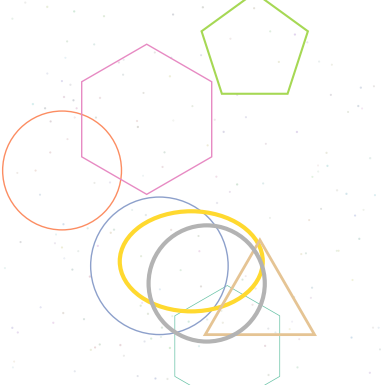[{"shape": "hexagon", "thickness": 0.5, "radius": 0.79, "center": [0.59, 0.101]}, {"shape": "circle", "thickness": 1, "radius": 0.77, "center": [0.161, 0.557]}, {"shape": "circle", "thickness": 1, "radius": 0.89, "center": [0.414, 0.31]}, {"shape": "hexagon", "thickness": 1, "radius": 0.97, "center": [0.381, 0.69]}, {"shape": "pentagon", "thickness": 1.5, "radius": 0.73, "center": [0.662, 0.874]}, {"shape": "oval", "thickness": 3, "radius": 0.93, "center": [0.497, 0.321]}, {"shape": "triangle", "thickness": 2, "radius": 0.82, "center": [0.675, 0.213]}, {"shape": "circle", "thickness": 3, "radius": 0.75, "center": [0.537, 0.264]}]